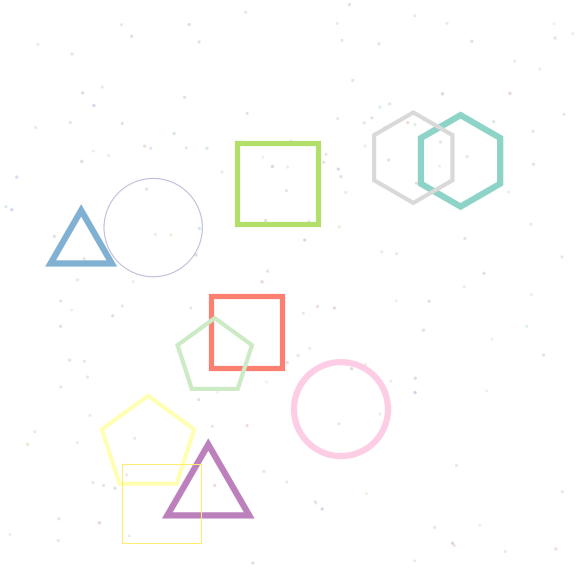[{"shape": "hexagon", "thickness": 3, "radius": 0.4, "center": [0.798, 0.721]}, {"shape": "pentagon", "thickness": 2, "radius": 0.42, "center": [0.256, 0.23]}, {"shape": "circle", "thickness": 0.5, "radius": 0.43, "center": [0.265, 0.605]}, {"shape": "square", "thickness": 2.5, "radius": 0.31, "center": [0.427, 0.424]}, {"shape": "triangle", "thickness": 3, "radius": 0.31, "center": [0.141, 0.574]}, {"shape": "square", "thickness": 2.5, "radius": 0.35, "center": [0.48, 0.681]}, {"shape": "circle", "thickness": 3, "radius": 0.41, "center": [0.59, 0.291]}, {"shape": "hexagon", "thickness": 2, "radius": 0.39, "center": [0.716, 0.726]}, {"shape": "triangle", "thickness": 3, "radius": 0.41, "center": [0.361, 0.148]}, {"shape": "pentagon", "thickness": 2, "radius": 0.34, "center": [0.372, 0.381]}, {"shape": "square", "thickness": 0.5, "radius": 0.34, "center": [0.279, 0.127]}]